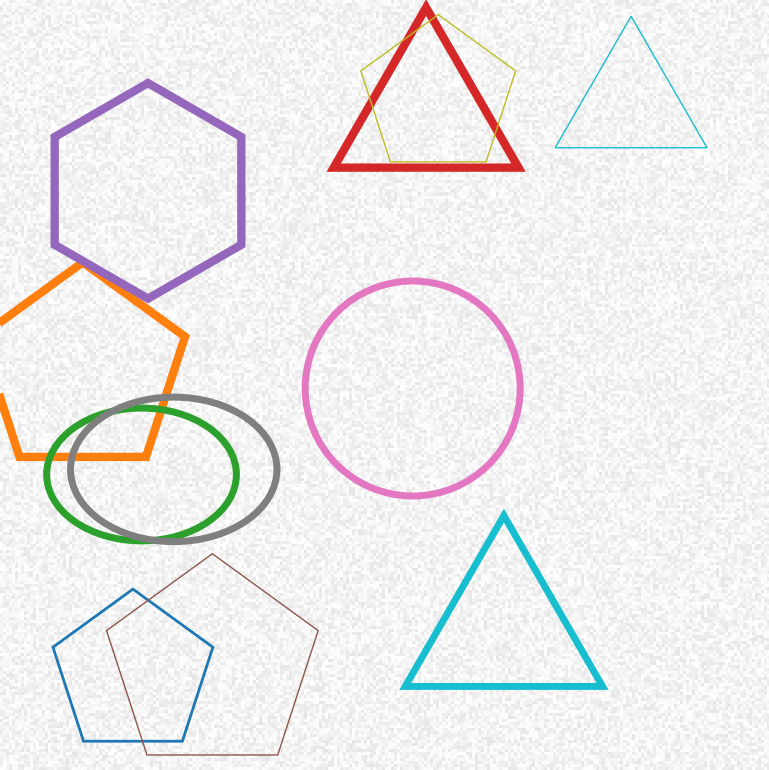[{"shape": "pentagon", "thickness": 1, "radius": 0.55, "center": [0.173, 0.126]}, {"shape": "pentagon", "thickness": 3, "radius": 0.7, "center": [0.107, 0.52]}, {"shape": "oval", "thickness": 2.5, "radius": 0.62, "center": [0.184, 0.384]}, {"shape": "triangle", "thickness": 3, "radius": 0.69, "center": [0.553, 0.852]}, {"shape": "hexagon", "thickness": 3, "radius": 0.7, "center": [0.192, 0.752]}, {"shape": "pentagon", "thickness": 0.5, "radius": 0.72, "center": [0.276, 0.136]}, {"shape": "circle", "thickness": 2.5, "radius": 0.7, "center": [0.536, 0.495]}, {"shape": "oval", "thickness": 2.5, "radius": 0.67, "center": [0.226, 0.39]}, {"shape": "pentagon", "thickness": 0.5, "radius": 0.53, "center": [0.569, 0.875]}, {"shape": "triangle", "thickness": 2.5, "radius": 0.74, "center": [0.654, 0.182]}, {"shape": "triangle", "thickness": 0.5, "radius": 0.57, "center": [0.82, 0.865]}]